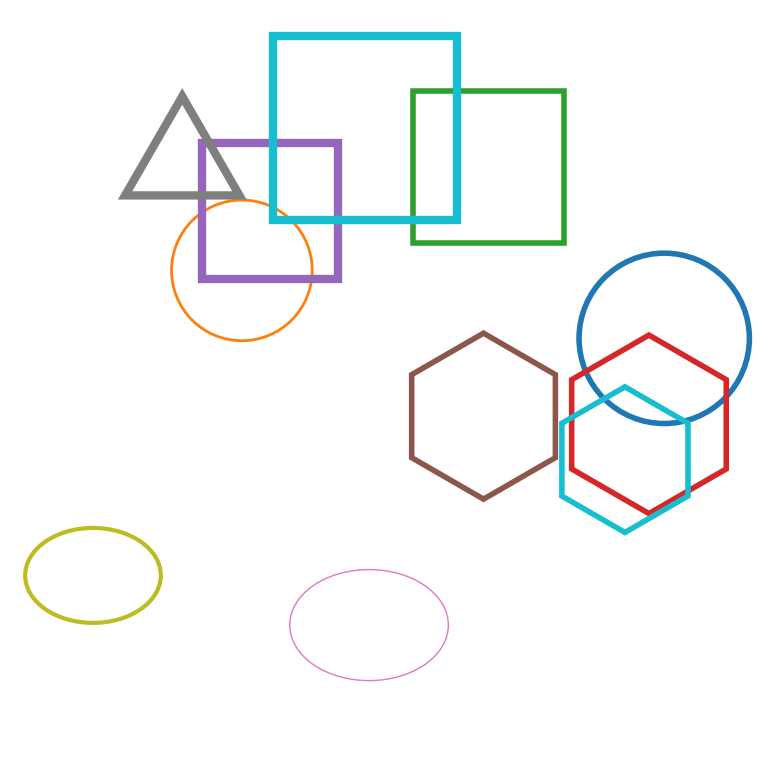[{"shape": "circle", "thickness": 2, "radius": 0.55, "center": [0.863, 0.561]}, {"shape": "circle", "thickness": 1, "radius": 0.46, "center": [0.314, 0.649]}, {"shape": "square", "thickness": 2, "radius": 0.49, "center": [0.634, 0.783]}, {"shape": "hexagon", "thickness": 2, "radius": 0.58, "center": [0.843, 0.449]}, {"shape": "square", "thickness": 3, "radius": 0.44, "center": [0.351, 0.726]}, {"shape": "hexagon", "thickness": 2, "radius": 0.54, "center": [0.628, 0.46]}, {"shape": "oval", "thickness": 0.5, "radius": 0.52, "center": [0.479, 0.188]}, {"shape": "triangle", "thickness": 3, "radius": 0.43, "center": [0.237, 0.789]}, {"shape": "oval", "thickness": 1.5, "radius": 0.44, "center": [0.121, 0.253]}, {"shape": "square", "thickness": 3, "radius": 0.6, "center": [0.474, 0.834]}, {"shape": "hexagon", "thickness": 2, "radius": 0.47, "center": [0.812, 0.403]}]